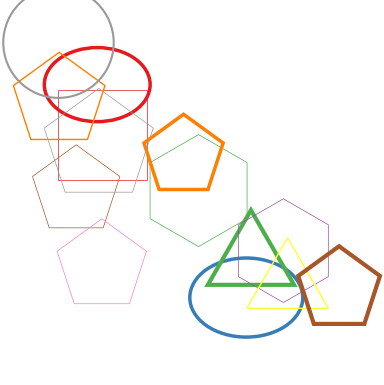[{"shape": "oval", "thickness": 2.5, "radius": 0.69, "center": [0.253, 0.78]}, {"shape": "square", "thickness": 0.5, "radius": 0.58, "center": [0.266, 0.649]}, {"shape": "oval", "thickness": 2.5, "radius": 0.73, "center": [0.64, 0.227]}, {"shape": "hexagon", "thickness": 0.5, "radius": 0.73, "center": [0.516, 0.505]}, {"shape": "triangle", "thickness": 3, "radius": 0.65, "center": [0.652, 0.325]}, {"shape": "hexagon", "thickness": 0.5, "radius": 0.67, "center": [0.736, 0.349]}, {"shape": "pentagon", "thickness": 2.5, "radius": 0.54, "center": [0.477, 0.595]}, {"shape": "pentagon", "thickness": 1, "radius": 0.63, "center": [0.154, 0.739]}, {"shape": "triangle", "thickness": 1, "radius": 0.61, "center": [0.747, 0.26]}, {"shape": "pentagon", "thickness": 3, "radius": 0.56, "center": [0.881, 0.249]}, {"shape": "pentagon", "thickness": 0.5, "radius": 0.6, "center": [0.198, 0.505]}, {"shape": "pentagon", "thickness": 0.5, "radius": 0.61, "center": [0.264, 0.31]}, {"shape": "pentagon", "thickness": 0.5, "radius": 0.74, "center": [0.257, 0.621]}, {"shape": "circle", "thickness": 1.5, "radius": 0.72, "center": [0.152, 0.889]}]